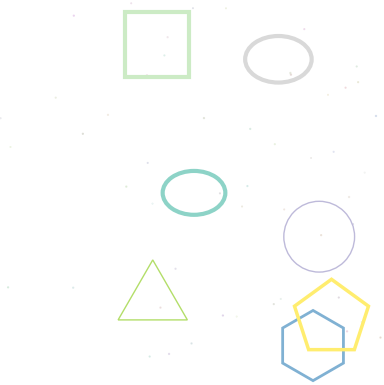[{"shape": "oval", "thickness": 3, "radius": 0.41, "center": [0.504, 0.499]}, {"shape": "circle", "thickness": 1, "radius": 0.46, "center": [0.829, 0.385]}, {"shape": "hexagon", "thickness": 2, "radius": 0.46, "center": [0.813, 0.102]}, {"shape": "triangle", "thickness": 1, "radius": 0.52, "center": [0.397, 0.221]}, {"shape": "oval", "thickness": 3, "radius": 0.43, "center": [0.723, 0.846]}, {"shape": "square", "thickness": 3, "radius": 0.42, "center": [0.408, 0.885]}, {"shape": "pentagon", "thickness": 2.5, "radius": 0.51, "center": [0.861, 0.174]}]